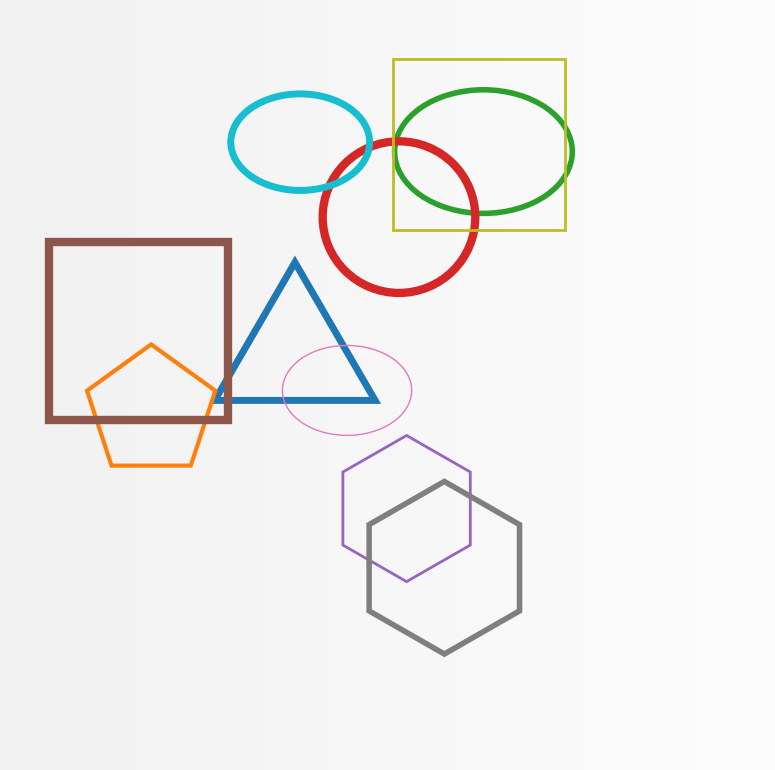[{"shape": "triangle", "thickness": 2.5, "radius": 0.6, "center": [0.381, 0.54]}, {"shape": "pentagon", "thickness": 1.5, "radius": 0.44, "center": [0.195, 0.466]}, {"shape": "oval", "thickness": 2, "radius": 0.57, "center": [0.624, 0.803]}, {"shape": "circle", "thickness": 3, "radius": 0.49, "center": [0.515, 0.718]}, {"shape": "hexagon", "thickness": 1, "radius": 0.47, "center": [0.525, 0.34]}, {"shape": "square", "thickness": 3, "radius": 0.58, "center": [0.179, 0.57]}, {"shape": "oval", "thickness": 0.5, "radius": 0.42, "center": [0.448, 0.493]}, {"shape": "hexagon", "thickness": 2, "radius": 0.56, "center": [0.573, 0.263]}, {"shape": "square", "thickness": 1, "radius": 0.56, "center": [0.618, 0.813]}, {"shape": "oval", "thickness": 2.5, "radius": 0.45, "center": [0.387, 0.815]}]